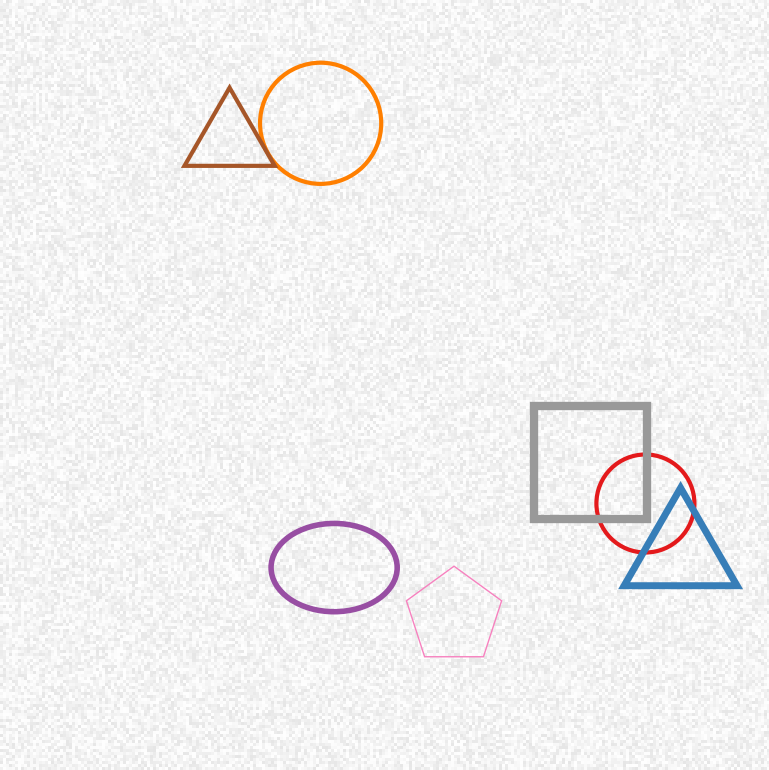[{"shape": "circle", "thickness": 1.5, "radius": 0.32, "center": [0.838, 0.346]}, {"shape": "triangle", "thickness": 2.5, "radius": 0.42, "center": [0.884, 0.282]}, {"shape": "oval", "thickness": 2, "radius": 0.41, "center": [0.434, 0.263]}, {"shape": "circle", "thickness": 1.5, "radius": 0.39, "center": [0.416, 0.84]}, {"shape": "triangle", "thickness": 1.5, "radius": 0.34, "center": [0.298, 0.818]}, {"shape": "pentagon", "thickness": 0.5, "radius": 0.33, "center": [0.59, 0.2]}, {"shape": "square", "thickness": 3, "radius": 0.37, "center": [0.767, 0.4]}]